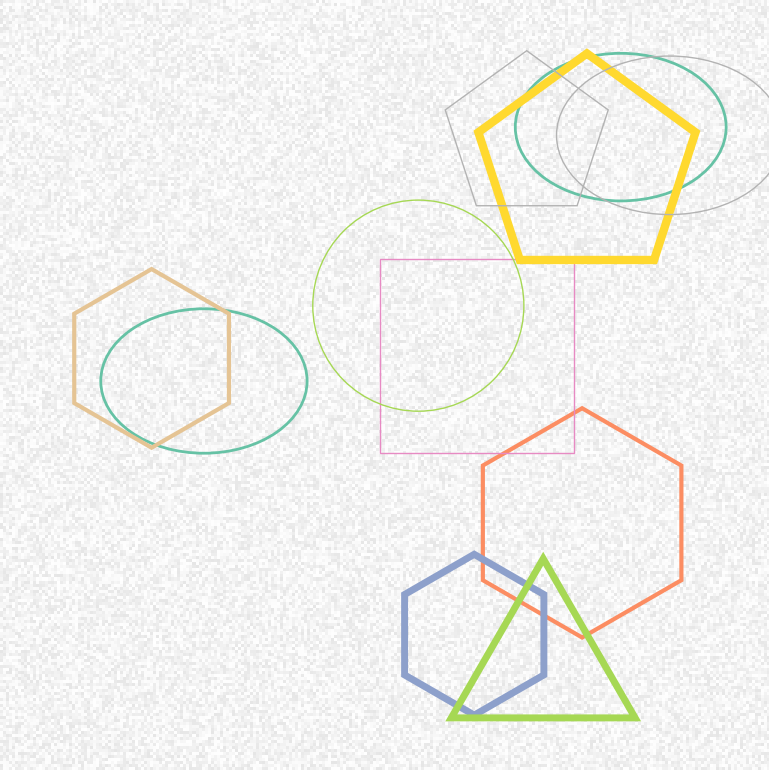[{"shape": "oval", "thickness": 1, "radius": 0.67, "center": [0.265, 0.505]}, {"shape": "oval", "thickness": 1, "radius": 0.68, "center": [0.806, 0.835]}, {"shape": "hexagon", "thickness": 1.5, "radius": 0.74, "center": [0.756, 0.321]}, {"shape": "hexagon", "thickness": 2.5, "radius": 0.52, "center": [0.616, 0.176]}, {"shape": "square", "thickness": 0.5, "radius": 0.63, "center": [0.62, 0.538]}, {"shape": "circle", "thickness": 0.5, "radius": 0.69, "center": [0.543, 0.603]}, {"shape": "triangle", "thickness": 2.5, "radius": 0.69, "center": [0.705, 0.137]}, {"shape": "pentagon", "thickness": 3, "radius": 0.74, "center": [0.762, 0.782]}, {"shape": "hexagon", "thickness": 1.5, "radius": 0.58, "center": [0.197, 0.535]}, {"shape": "pentagon", "thickness": 0.5, "radius": 0.56, "center": [0.684, 0.823]}, {"shape": "oval", "thickness": 0.5, "radius": 0.74, "center": [0.87, 0.824]}]